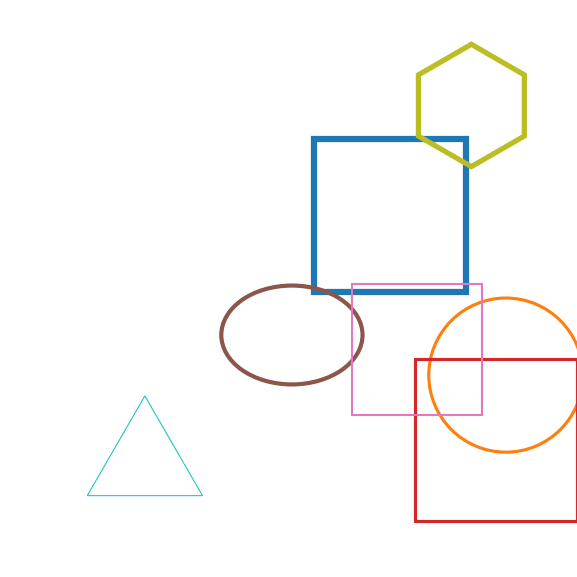[{"shape": "square", "thickness": 3, "radius": 0.66, "center": [0.675, 0.626]}, {"shape": "circle", "thickness": 1.5, "radius": 0.67, "center": [0.876, 0.35]}, {"shape": "square", "thickness": 1.5, "radius": 0.7, "center": [0.859, 0.238]}, {"shape": "oval", "thickness": 2, "radius": 0.61, "center": [0.505, 0.419]}, {"shape": "square", "thickness": 1, "radius": 0.57, "center": [0.722, 0.393]}, {"shape": "hexagon", "thickness": 2.5, "radius": 0.53, "center": [0.816, 0.817]}, {"shape": "triangle", "thickness": 0.5, "radius": 0.58, "center": [0.251, 0.198]}]